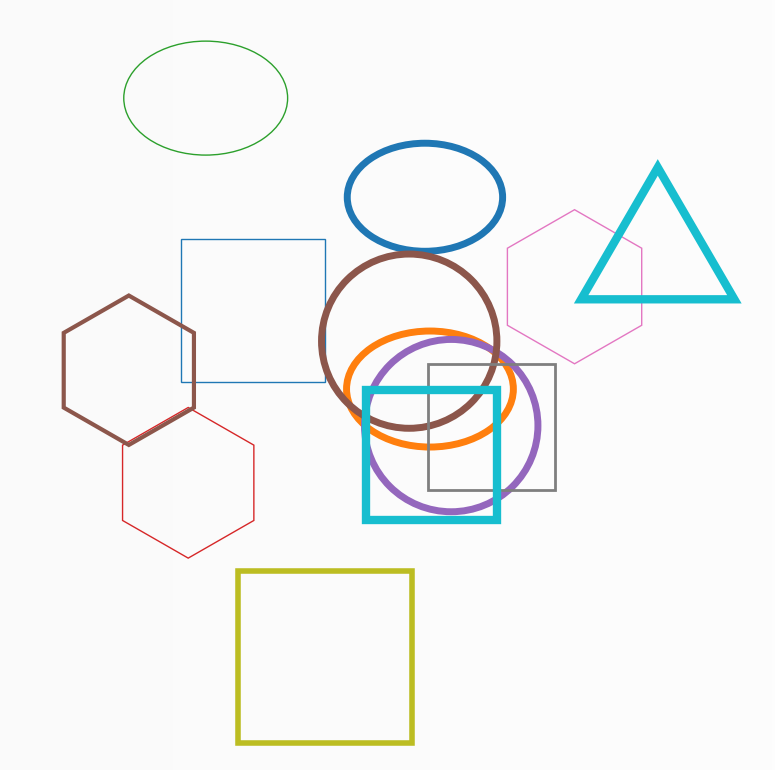[{"shape": "oval", "thickness": 2.5, "radius": 0.5, "center": [0.548, 0.744]}, {"shape": "square", "thickness": 0.5, "radius": 0.47, "center": [0.326, 0.597]}, {"shape": "oval", "thickness": 2.5, "radius": 0.54, "center": [0.555, 0.495]}, {"shape": "oval", "thickness": 0.5, "radius": 0.53, "center": [0.265, 0.873]}, {"shape": "hexagon", "thickness": 0.5, "radius": 0.49, "center": [0.243, 0.373]}, {"shape": "circle", "thickness": 2.5, "radius": 0.56, "center": [0.582, 0.447]}, {"shape": "hexagon", "thickness": 1.5, "radius": 0.49, "center": [0.166, 0.519]}, {"shape": "circle", "thickness": 2.5, "radius": 0.57, "center": [0.528, 0.557]}, {"shape": "hexagon", "thickness": 0.5, "radius": 0.5, "center": [0.741, 0.628]}, {"shape": "square", "thickness": 1, "radius": 0.41, "center": [0.634, 0.446]}, {"shape": "square", "thickness": 2, "radius": 0.56, "center": [0.419, 0.147]}, {"shape": "triangle", "thickness": 3, "radius": 0.57, "center": [0.849, 0.668]}, {"shape": "square", "thickness": 3, "radius": 0.42, "center": [0.557, 0.409]}]